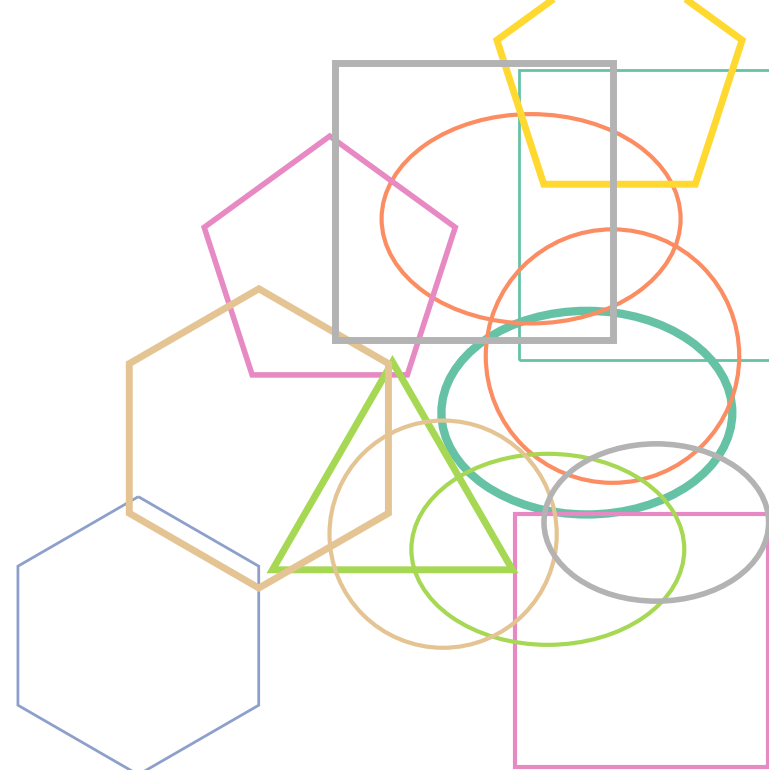[{"shape": "oval", "thickness": 3, "radius": 0.94, "center": [0.762, 0.464]}, {"shape": "square", "thickness": 1, "radius": 0.94, "center": [0.863, 0.721]}, {"shape": "circle", "thickness": 1.5, "radius": 0.82, "center": [0.795, 0.538]}, {"shape": "oval", "thickness": 1.5, "radius": 0.97, "center": [0.69, 0.716]}, {"shape": "hexagon", "thickness": 1, "radius": 0.9, "center": [0.18, 0.174]}, {"shape": "pentagon", "thickness": 2, "radius": 0.86, "center": [0.428, 0.652]}, {"shape": "square", "thickness": 1.5, "radius": 0.82, "center": [0.833, 0.168]}, {"shape": "oval", "thickness": 1.5, "radius": 0.89, "center": [0.711, 0.287]}, {"shape": "triangle", "thickness": 2.5, "radius": 0.9, "center": [0.51, 0.35]}, {"shape": "pentagon", "thickness": 2.5, "radius": 0.84, "center": [0.805, 0.896]}, {"shape": "hexagon", "thickness": 2.5, "radius": 0.97, "center": [0.336, 0.431]}, {"shape": "circle", "thickness": 1.5, "radius": 0.74, "center": [0.575, 0.306]}, {"shape": "oval", "thickness": 2, "radius": 0.73, "center": [0.852, 0.321]}, {"shape": "square", "thickness": 2.5, "radius": 0.9, "center": [0.615, 0.739]}]